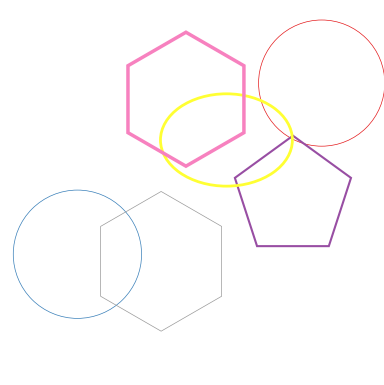[{"shape": "circle", "thickness": 0.5, "radius": 0.82, "center": [0.835, 0.784]}, {"shape": "circle", "thickness": 0.5, "radius": 0.83, "center": [0.201, 0.34]}, {"shape": "pentagon", "thickness": 1.5, "radius": 0.79, "center": [0.761, 0.489]}, {"shape": "oval", "thickness": 2, "radius": 0.86, "center": [0.588, 0.636]}, {"shape": "hexagon", "thickness": 2.5, "radius": 0.87, "center": [0.483, 0.742]}, {"shape": "hexagon", "thickness": 0.5, "radius": 0.91, "center": [0.419, 0.321]}]